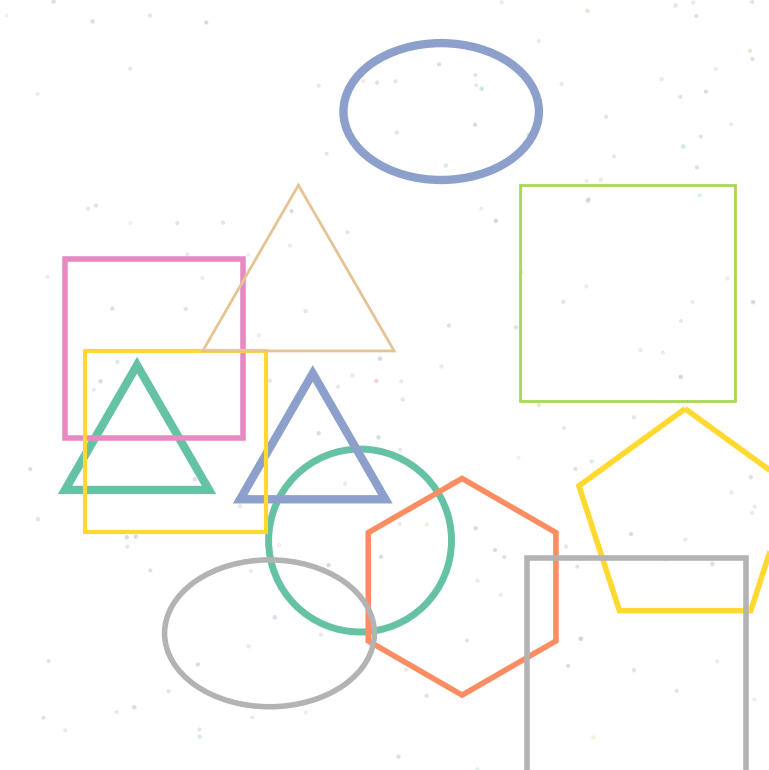[{"shape": "triangle", "thickness": 3, "radius": 0.54, "center": [0.178, 0.418]}, {"shape": "circle", "thickness": 2.5, "radius": 0.59, "center": [0.468, 0.298]}, {"shape": "hexagon", "thickness": 2, "radius": 0.7, "center": [0.6, 0.238]}, {"shape": "triangle", "thickness": 3, "radius": 0.54, "center": [0.406, 0.406]}, {"shape": "oval", "thickness": 3, "radius": 0.63, "center": [0.573, 0.855]}, {"shape": "square", "thickness": 2, "radius": 0.58, "center": [0.2, 0.547]}, {"shape": "square", "thickness": 1, "radius": 0.7, "center": [0.815, 0.619]}, {"shape": "square", "thickness": 1.5, "radius": 0.59, "center": [0.228, 0.427]}, {"shape": "pentagon", "thickness": 2, "radius": 0.73, "center": [0.89, 0.324]}, {"shape": "triangle", "thickness": 1, "radius": 0.72, "center": [0.388, 0.616]}, {"shape": "oval", "thickness": 2, "radius": 0.68, "center": [0.35, 0.178]}, {"shape": "square", "thickness": 2, "radius": 0.71, "center": [0.827, 0.133]}]